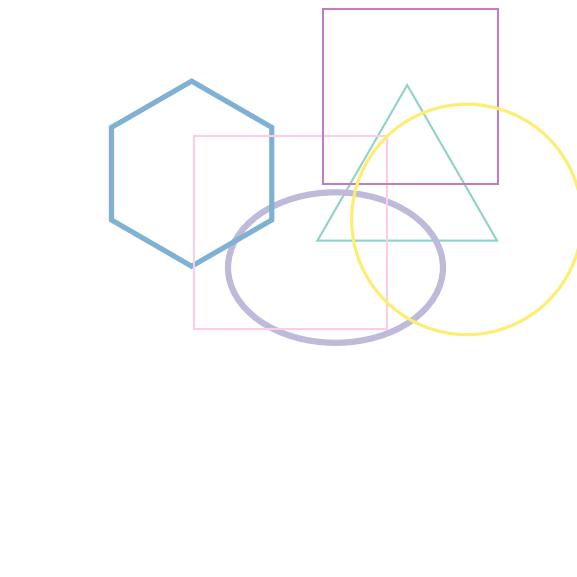[{"shape": "triangle", "thickness": 1, "radius": 0.9, "center": [0.705, 0.672]}, {"shape": "oval", "thickness": 3, "radius": 0.93, "center": [0.581, 0.536]}, {"shape": "hexagon", "thickness": 2.5, "radius": 0.8, "center": [0.332, 0.698]}, {"shape": "square", "thickness": 1, "radius": 0.83, "center": [0.503, 0.596]}, {"shape": "square", "thickness": 1, "radius": 0.76, "center": [0.711, 0.831]}, {"shape": "circle", "thickness": 1.5, "radius": 1.0, "center": [0.808, 0.619]}]